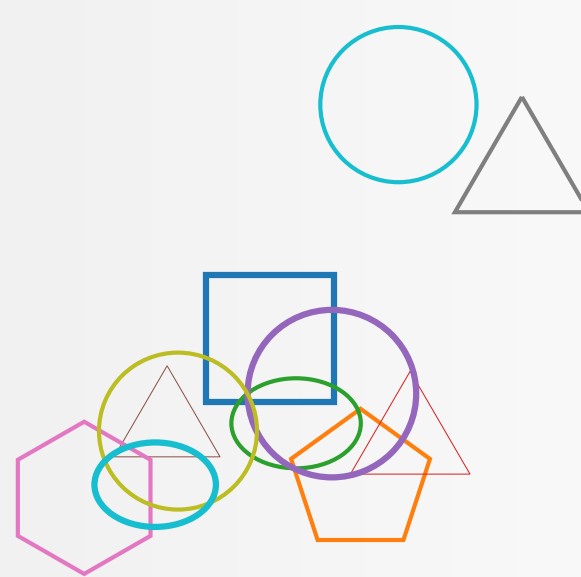[{"shape": "square", "thickness": 3, "radius": 0.55, "center": [0.465, 0.412]}, {"shape": "pentagon", "thickness": 2, "radius": 0.63, "center": [0.62, 0.166]}, {"shape": "oval", "thickness": 2, "radius": 0.56, "center": [0.509, 0.266]}, {"shape": "triangle", "thickness": 0.5, "radius": 0.59, "center": [0.706, 0.238]}, {"shape": "circle", "thickness": 3, "radius": 0.73, "center": [0.571, 0.318]}, {"shape": "triangle", "thickness": 0.5, "radius": 0.53, "center": [0.288, 0.261]}, {"shape": "hexagon", "thickness": 2, "radius": 0.66, "center": [0.145, 0.137]}, {"shape": "triangle", "thickness": 2, "radius": 0.67, "center": [0.898, 0.698]}, {"shape": "circle", "thickness": 2, "radius": 0.68, "center": [0.306, 0.253]}, {"shape": "oval", "thickness": 3, "radius": 0.52, "center": [0.267, 0.16]}, {"shape": "circle", "thickness": 2, "radius": 0.67, "center": [0.685, 0.818]}]